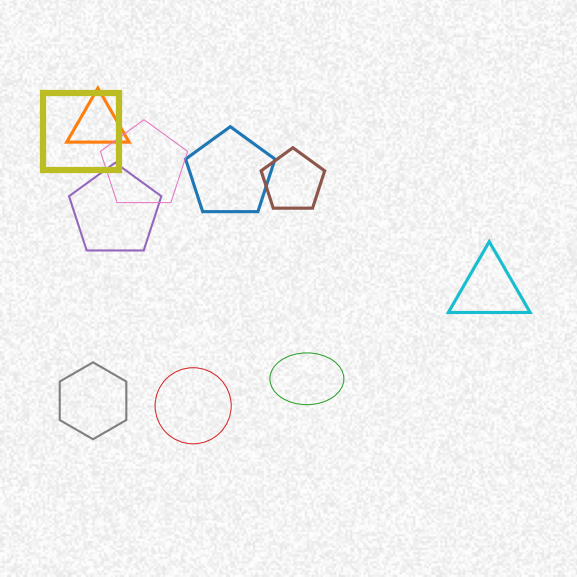[{"shape": "pentagon", "thickness": 1.5, "radius": 0.41, "center": [0.399, 0.698]}, {"shape": "triangle", "thickness": 1.5, "radius": 0.31, "center": [0.17, 0.784]}, {"shape": "oval", "thickness": 0.5, "radius": 0.32, "center": [0.531, 0.343]}, {"shape": "circle", "thickness": 0.5, "radius": 0.33, "center": [0.334, 0.296]}, {"shape": "pentagon", "thickness": 1, "radius": 0.42, "center": [0.199, 0.633]}, {"shape": "pentagon", "thickness": 1.5, "radius": 0.29, "center": [0.507, 0.685]}, {"shape": "pentagon", "thickness": 0.5, "radius": 0.4, "center": [0.249, 0.713]}, {"shape": "hexagon", "thickness": 1, "radius": 0.33, "center": [0.161, 0.305]}, {"shape": "square", "thickness": 3, "radius": 0.33, "center": [0.14, 0.771]}, {"shape": "triangle", "thickness": 1.5, "radius": 0.41, "center": [0.847, 0.499]}]